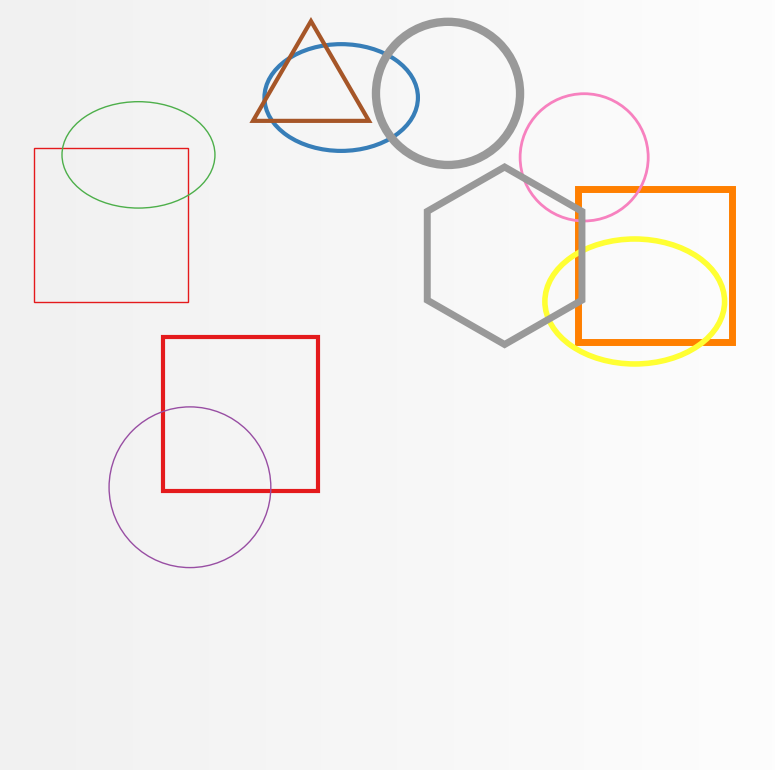[{"shape": "square", "thickness": 0.5, "radius": 0.5, "center": [0.143, 0.708]}, {"shape": "square", "thickness": 1.5, "radius": 0.5, "center": [0.31, 0.463]}, {"shape": "oval", "thickness": 1.5, "radius": 0.5, "center": [0.44, 0.873]}, {"shape": "oval", "thickness": 0.5, "radius": 0.49, "center": [0.179, 0.799]}, {"shape": "circle", "thickness": 0.5, "radius": 0.52, "center": [0.245, 0.367]}, {"shape": "square", "thickness": 2.5, "radius": 0.5, "center": [0.846, 0.655]}, {"shape": "oval", "thickness": 2, "radius": 0.58, "center": [0.819, 0.608]}, {"shape": "triangle", "thickness": 1.5, "radius": 0.43, "center": [0.401, 0.886]}, {"shape": "circle", "thickness": 1, "radius": 0.41, "center": [0.754, 0.796]}, {"shape": "circle", "thickness": 3, "radius": 0.46, "center": [0.578, 0.879]}, {"shape": "hexagon", "thickness": 2.5, "radius": 0.58, "center": [0.651, 0.668]}]